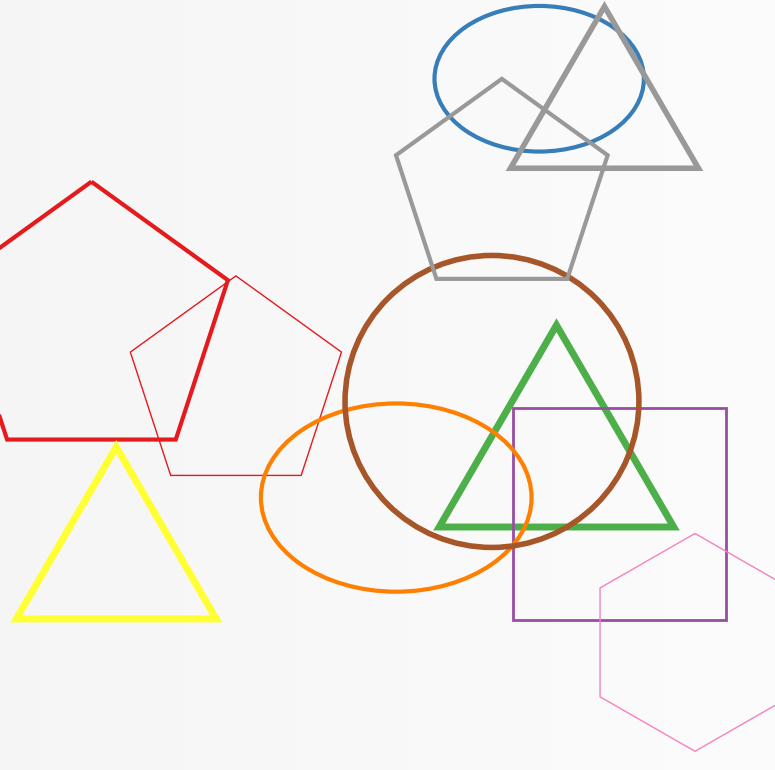[{"shape": "pentagon", "thickness": 0.5, "radius": 0.72, "center": [0.304, 0.498]}, {"shape": "pentagon", "thickness": 1.5, "radius": 0.93, "center": [0.118, 0.579]}, {"shape": "oval", "thickness": 1.5, "radius": 0.68, "center": [0.696, 0.898]}, {"shape": "triangle", "thickness": 2.5, "radius": 0.87, "center": [0.718, 0.403]}, {"shape": "square", "thickness": 1, "radius": 0.69, "center": [0.8, 0.333]}, {"shape": "oval", "thickness": 1.5, "radius": 0.87, "center": [0.511, 0.354]}, {"shape": "triangle", "thickness": 2.5, "radius": 0.74, "center": [0.15, 0.271]}, {"shape": "circle", "thickness": 2, "radius": 0.95, "center": [0.635, 0.479]}, {"shape": "hexagon", "thickness": 0.5, "radius": 0.71, "center": [0.897, 0.166]}, {"shape": "pentagon", "thickness": 1.5, "radius": 0.72, "center": [0.648, 0.754]}, {"shape": "triangle", "thickness": 2, "radius": 0.7, "center": [0.78, 0.852]}]